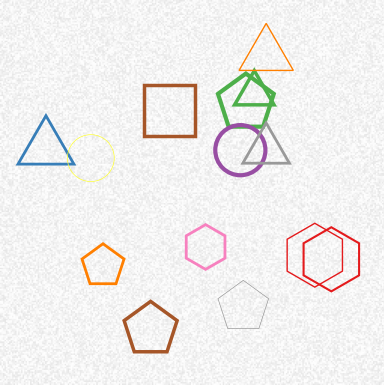[{"shape": "hexagon", "thickness": 1.5, "radius": 0.42, "center": [0.861, 0.326]}, {"shape": "hexagon", "thickness": 1, "radius": 0.41, "center": [0.818, 0.337]}, {"shape": "triangle", "thickness": 2, "radius": 0.42, "center": [0.119, 0.616]}, {"shape": "pentagon", "thickness": 3, "radius": 0.38, "center": [0.639, 0.733]}, {"shape": "triangle", "thickness": 2.5, "radius": 0.3, "center": [0.661, 0.757]}, {"shape": "circle", "thickness": 3, "radius": 0.33, "center": [0.624, 0.61]}, {"shape": "pentagon", "thickness": 2, "radius": 0.29, "center": [0.268, 0.309]}, {"shape": "triangle", "thickness": 1, "radius": 0.41, "center": [0.691, 0.858]}, {"shape": "circle", "thickness": 0.5, "radius": 0.3, "center": [0.236, 0.589]}, {"shape": "pentagon", "thickness": 2.5, "radius": 0.36, "center": [0.391, 0.145]}, {"shape": "square", "thickness": 2.5, "radius": 0.33, "center": [0.44, 0.713]}, {"shape": "hexagon", "thickness": 2, "radius": 0.29, "center": [0.534, 0.358]}, {"shape": "pentagon", "thickness": 0.5, "radius": 0.35, "center": [0.632, 0.203]}, {"shape": "triangle", "thickness": 2, "radius": 0.35, "center": [0.691, 0.611]}]